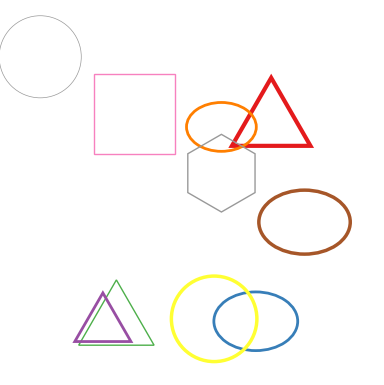[{"shape": "triangle", "thickness": 3, "radius": 0.59, "center": [0.704, 0.68]}, {"shape": "oval", "thickness": 2, "radius": 0.54, "center": [0.664, 0.166]}, {"shape": "triangle", "thickness": 1, "radius": 0.57, "center": [0.302, 0.16]}, {"shape": "triangle", "thickness": 2, "radius": 0.42, "center": [0.267, 0.155]}, {"shape": "oval", "thickness": 2, "radius": 0.45, "center": [0.575, 0.67]}, {"shape": "circle", "thickness": 2.5, "radius": 0.56, "center": [0.556, 0.172]}, {"shape": "oval", "thickness": 2.5, "radius": 0.59, "center": [0.791, 0.423]}, {"shape": "square", "thickness": 1, "radius": 0.52, "center": [0.35, 0.704]}, {"shape": "circle", "thickness": 0.5, "radius": 0.53, "center": [0.104, 0.853]}, {"shape": "hexagon", "thickness": 1, "radius": 0.5, "center": [0.575, 0.55]}]